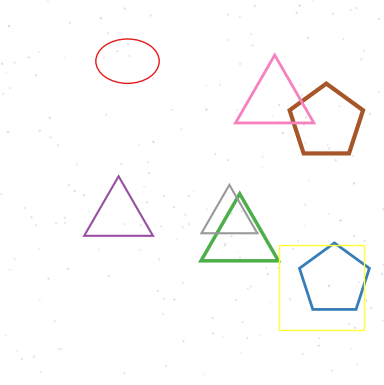[{"shape": "oval", "thickness": 1, "radius": 0.41, "center": [0.331, 0.841]}, {"shape": "pentagon", "thickness": 2, "radius": 0.48, "center": [0.869, 0.274]}, {"shape": "triangle", "thickness": 2.5, "radius": 0.58, "center": [0.623, 0.381]}, {"shape": "triangle", "thickness": 1.5, "radius": 0.52, "center": [0.308, 0.439]}, {"shape": "square", "thickness": 1, "radius": 0.55, "center": [0.835, 0.253]}, {"shape": "pentagon", "thickness": 3, "radius": 0.5, "center": [0.848, 0.683]}, {"shape": "triangle", "thickness": 2, "radius": 0.59, "center": [0.714, 0.739]}, {"shape": "triangle", "thickness": 1.5, "radius": 0.42, "center": [0.596, 0.436]}]